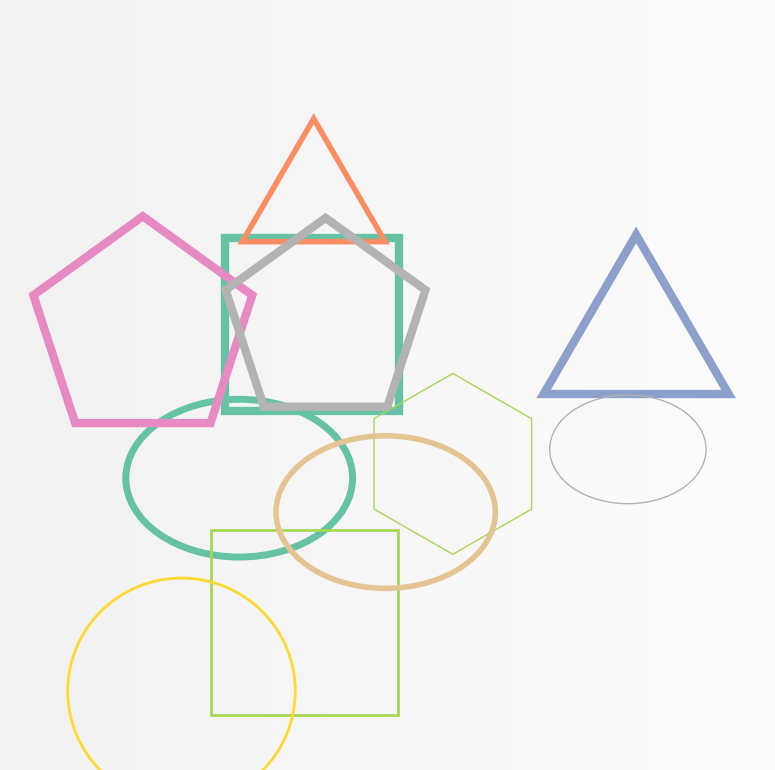[{"shape": "oval", "thickness": 2.5, "radius": 0.73, "center": [0.309, 0.379]}, {"shape": "square", "thickness": 3, "radius": 0.56, "center": [0.402, 0.578]}, {"shape": "triangle", "thickness": 2, "radius": 0.53, "center": [0.405, 0.739]}, {"shape": "triangle", "thickness": 3, "radius": 0.69, "center": [0.821, 0.557]}, {"shape": "pentagon", "thickness": 3, "radius": 0.74, "center": [0.184, 0.571]}, {"shape": "hexagon", "thickness": 0.5, "radius": 0.59, "center": [0.584, 0.398]}, {"shape": "square", "thickness": 1, "radius": 0.6, "center": [0.392, 0.191]}, {"shape": "circle", "thickness": 1, "radius": 0.73, "center": [0.234, 0.102]}, {"shape": "oval", "thickness": 2, "radius": 0.71, "center": [0.498, 0.335]}, {"shape": "oval", "thickness": 0.5, "radius": 0.5, "center": [0.81, 0.416]}, {"shape": "pentagon", "thickness": 3, "radius": 0.68, "center": [0.42, 0.581]}]